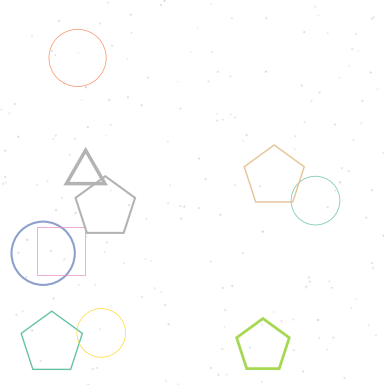[{"shape": "pentagon", "thickness": 1, "radius": 0.42, "center": [0.134, 0.108]}, {"shape": "circle", "thickness": 0.5, "radius": 0.32, "center": [0.819, 0.479]}, {"shape": "circle", "thickness": 0.5, "radius": 0.37, "center": [0.202, 0.85]}, {"shape": "circle", "thickness": 1.5, "radius": 0.41, "center": [0.112, 0.342]}, {"shape": "square", "thickness": 0.5, "radius": 0.31, "center": [0.158, 0.349]}, {"shape": "pentagon", "thickness": 2, "radius": 0.36, "center": [0.683, 0.101]}, {"shape": "circle", "thickness": 0.5, "radius": 0.32, "center": [0.263, 0.135]}, {"shape": "pentagon", "thickness": 1, "radius": 0.41, "center": [0.712, 0.542]}, {"shape": "triangle", "thickness": 2.5, "radius": 0.29, "center": [0.222, 0.552]}, {"shape": "pentagon", "thickness": 1.5, "radius": 0.41, "center": [0.273, 0.461]}]